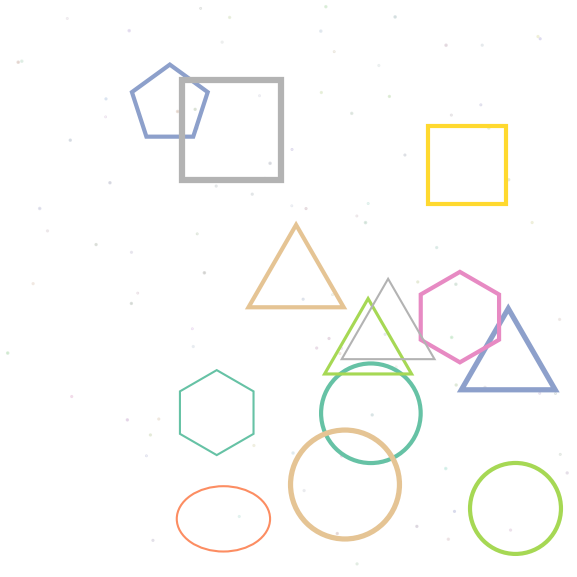[{"shape": "circle", "thickness": 2, "radius": 0.43, "center": [0.642, 0.284]}, {"shape": "hexagon", "thickness": 1, "radius": 0.37, "center": [0.375, 0.285]}, {"shape": "oval", "thickness": 1, "radius": 0.4, "center": [0.387, 0.101]}, {"shape": "triangle", "thickness": 2.5, "radius": 0.47, "center": [0.88, 0.371]}, {"shape": "pentagon", "thickness": 2, "radius": 0.34, "center": [0.294, 0.818]}, {"shape": "hexagon", "thickness": 2, "radius": 0.39, "center": [0.796, 0.45]}, {"shape": "triangle", "thickness": 1.5, "radius": 0.43, "center": [0.637, 0.395]}, {"shape": "circle", "thickness": 2, "radius": 0.39, "center": [0.893, 0.119]}, {"shape": "square", "thickness": 2, "radius": 0.34, "center": [0.809, 0.714]}, {"shape": "circle", "thickness": 2.5, "radius": 0.47, "center": [0.597, 0.16]}, {"shape": "triangle", "thickness": 2, "radius": 0.48, "center": [0.513, 0.515]}, {"shape": "triangle", "thickness": 1, "radius": 0.46, "center": [0.672, 0.424]}, {"shape": "square", "thickness": 3, "radius": 0.43, "center": [0.401, 0.774]}]